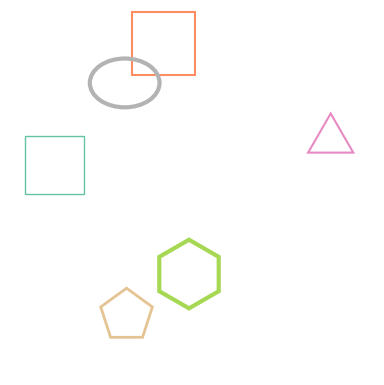[{"shape": "square", "thickness": 1, "radius": 0.38, "center": [0.141, 0.571]}, {"shape": "square", "thickness": 1.5, "radius": 0.41, "center": [0.425, 0.887]}, {"shape": "triangle", "thickness": 1.5, "radius": 0.34, "center": [0.859, 0.637]}, {"shape": "hexagon", "thickness": 3, "radius": 0.45, "center": [0.491, 0.288]}, {"shape": "pentagon", "thickness": 2, "radius": 0.35, "center": [0.329, 0.181]}, {"shape": "oval", "thickness": 3, "radius": 0.45, "center": [0.324, 0.785]}]